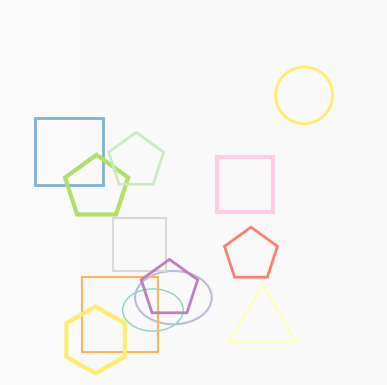[{"shape": "oval", "thickness": 1, "radius": 0.39, "center": [0.395, 0.195]}, {"shape": "triangle", "thickness": 1.5, "radius": 0.5, "center": [0.677, 0.161]}, {"shape": "oval", "thickness": 1.5, "radius": 0.49, "center": [0.447, 0.227]}, {"shape": "pentagon", "thickness": 2, "radius": 0.36, "center": [0.648, 0.338]}, {"shape": "square", "thickness": 2, "radius": 0.44, "center": [0.178, 0.607]}, {"shape": "square", "thickness": 1.5, "radius": 0.49, "center": [0.309, 0.183]}, {"shape": "pentagon", "thickness": 3, "radius": 0.43, "center": [0.249, 0.512]}, {"shape": "square", "thickness": 3, "radius": 0.36, "center": [0.631, 0.521]}, {"shape": "square", "thickness": 1.5, "radius": 0.35, "center": [0.36, 0.366]}, {"shape": "pentagon", "thickness": 2, "radius": 0.38, "center": [0.437, 0.25]}, {"shape": "pentagon", "thickness": 2, "radius": 0.37, "center": [0.351, 0.582]}, {"shape": "circle", "thickness": 2, "radius": 0.37, "center": [0.785, 0.752]}, {"shape": "hexagon", "thickness": 3, "radius": 0.43, "center": [0.247, 0.117]}]